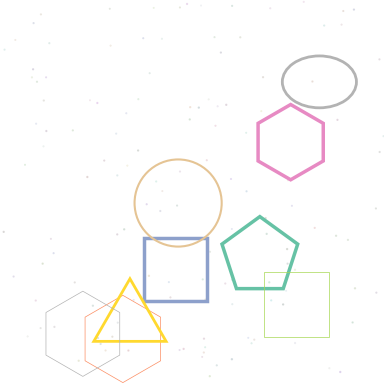[{"shape": "pentagon", "thickness": 2.5, "radius": 0.52, "center": [0.675, 0.334]}, {"shape": "hexagon", "thickness": 0.5, "radius": 0.57, "center": [0.319, 0.12]}, {"shape": "square", "thickness": 2.5, "radius": 0.41, "center": [0.456, 0.299]}, {"shape": "hexagon", "thickness": 2.5, "radius": 0.49, "center": [0.755, 0.631]}, {"shape": "square", "thickness": 0.5, "radius": 0.43, "center": [0.771, 0.209]}, {"shape": "triangle", "thickness": 2, "radius": 0.54, "center": [0.338, 0.168]}, {"shape": "circle", "thickness": 1.5, "radius": 0.57, "center": [0.463, 0.473]}, {"shape": "hexagon", "thickness": 0.5, "radius": 0.55, "center": [0.215, 0.133]}, {"shape": "oval", "thickness": 2, "radius": 0.48, "center": [0.83, 0.787]}]